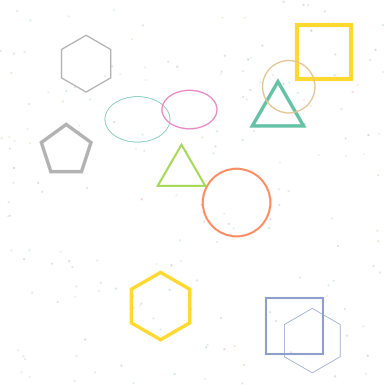[{"shape": "triangle", "thickness": 2.5, "radius": 0.38, "center": [0.722, 0.711]}, {"shape": "oval", "thickness": 0.5, "radius": 0.42, "center": [0.357, 0.69]}, {"shape": "circle", "thickness": 1.5, "radius": 0.44, "center": [0.614, 0.474]}, {"shape": "hexagon", "thickness": 0.5, "radius": 0.42, "center": [0.811, 0.115]}, {"shape": "square", "thickness": 1.5, "radius": 0.37, "center": [0.765, 0.153]}, {"shape": "oval", "thickness": 1, "radius": 0.36, "center": [0.492, 0.715]}, {"shape": "triangle", "thickness": 1.5, "radius": 0.36, "center": [0.471, 0.553]}, {"shape": "hexagon", "thickness": 2.5, "radius": 0.44, "center": [0.417, 0.205]}, {"shape": "square", "thickness": 3, "radius": 0.35, "center": [0.841, 0.864]}, {"shape": "circle", "thickness": 1, "radius": 0.34, "center": [0.75, 0.775]}, {"shape": "hexagon", "thickness": 1, "radius": 0.37, "center": [0.224, 0.835]}, {"shape": "pentagon", "thickness": 2.5, "radius": 0.34, "center": [0.172, 0.609]}]